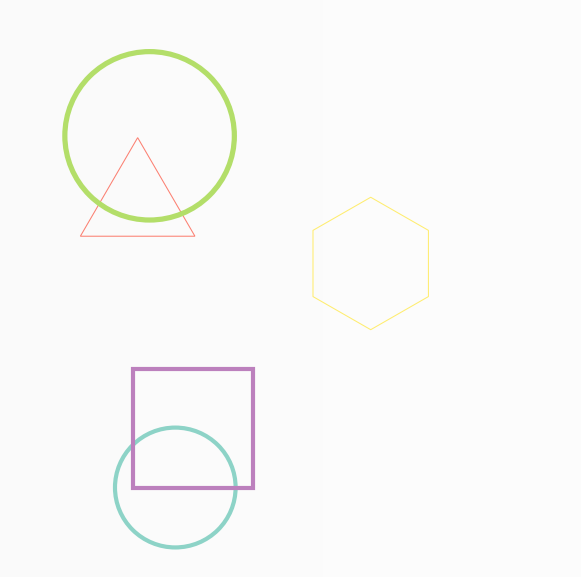[{"shape": "circle", "thickness": 2, "radius": 0.52, "center": [0.302, 0.155]}, {"shape": "triangle", "thickness": 0.5, "radius": 0.57, "center": [0.237, 0.647]}, {"shape": "circle", "thickness": 2.5, "radius": 0.73, "center": [0.257, 0.764]}, {"shape": "square", "thickness": 2, "radius": 0.52, "center": [0.331, 0.257]}, {"shape": "hexagon", "thickness": 0.5, "radius": 0.57, "center": [0.638, 0.543]}]